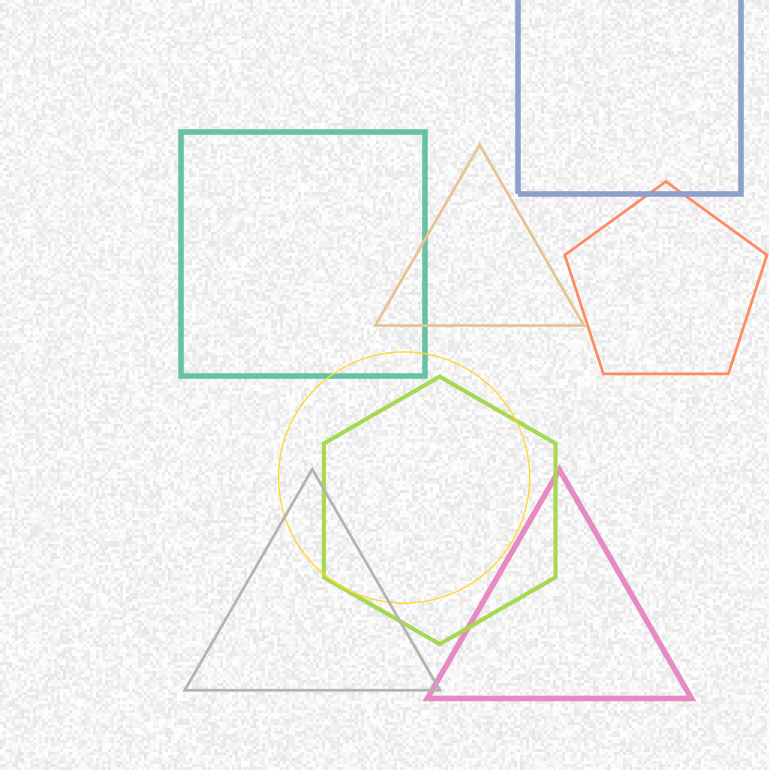[{"shape": "square", "thickness": 2, "radius": 0.79, "center": [0.393, 0.671]}, {"shape": "pentagon", "thickness": 1, "radius": 0.69, "center": [0.865, 0.626]}, {"shape": "square", "thickness": 2, "radius": 0.72, "center": [0.818, 0.892]}, {"shape": "triangle", "thickness": 2, "radius": 0.99, "center": [0.727, 0.192]}, {"shape": "hexagon", "thickness": 1.5, "radius": 0.87, "center": [0.571, 0.337]}, {"shape": "circle", "thickness": 0.5, "radius": 0.82, "center": [0.525, 0.38]}, {"shape": "triangle", "thickness": 1, "radius": 0.78, "center": [0.623, 0.655]}, {"shape": "triangle", "thickness": 1, "radius": 0.96, "center": [0.406, 0.199]}]